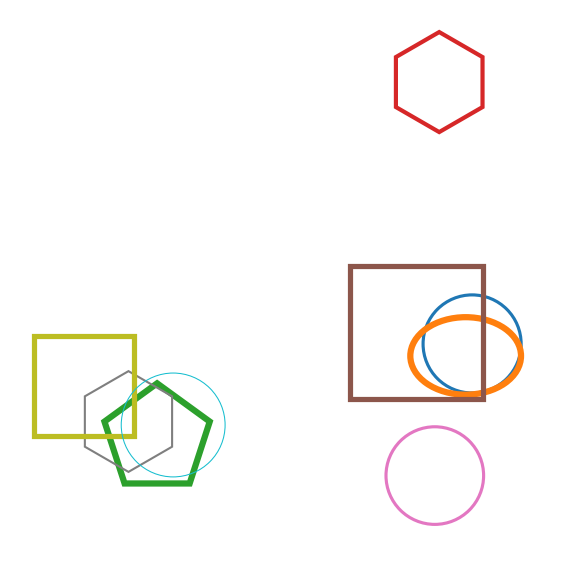[{"shape": "circle", "thickness": 1.5, "radius": 0.42, "center": [0.818, 0.404]}, {"shape": "oval", "thickness": 3, "radius": 0.48, "center": [0.806, 0.383]}, {"shape": "pentagon", "thickness": 3, "radius": 0.48, "center": [0.272, 0.239]}, {"shape": "hexagon", "thickness": 2, "radius": 0.43, "center": [0.761, 0.857]}, {"shape": "square", "thickness": 2.5, "radius": 0.58, "center": [0.721, 0.424]}, {"shape": "circle", "thickness": 1.5, "radius": 0.42, "center": [0.753, 0.176]}, {"shape": "hexagon", "thickness": 1, "radius": 0.44, "center": [0.222, 0.269]}, {"shape": "square", "thickness": 2.5, "radius": 0.43, "center": [0.145, 0.33]}, {"shape": "circle", "thickness": 0.5, "radius": 0.45, "center": [0.3, 0.263]}]